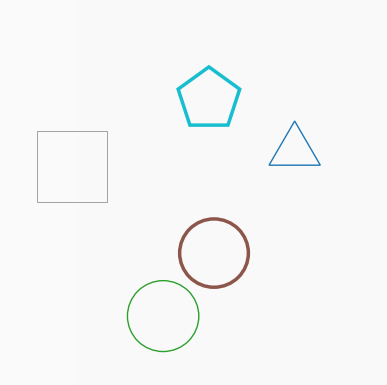[{"shape": "triangle", "thickness": 1, "radius": 0.38, "center": [0.76, 0.609]}, {"shape": "circle", "thickness": 1, "radius": 0.46, "center": [0.421, 0.179]}, {"shape": "circle", "thickness": 2.5, "radius": 0.44, "center": [0.552, 0.343]}, {"shape": "square", "thickness": 0.5, "radius": 0.46, "center": [0.186, 0.567]}, {"shape": "pentagon", "thickness": 2.5, "radius": 0.42, "center": [0.539, 0.743]}]